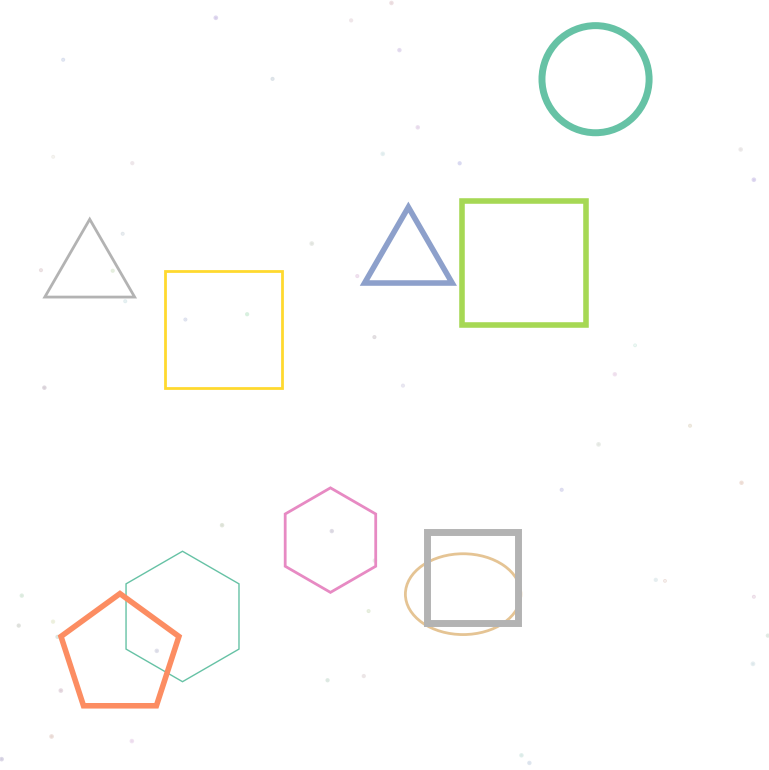[{"shape": "circle", "thickness": 2.5, "radius": 0.35, "center": [0.773, 0.897]}, {"shape": "hexagon", "thickness": 0.5, "radius": 0.42, "center": [0.237, 0.199]}, {"shape": "pentagon", "thickness": 2, "radius": 0.4, "center": [0.156, 0.149]}, {"shape": "triangle", "thickness": 2, "radius": 0.33, "center": [0.53, 0.665]}, {"shape": "hexagon", "thickness": 1, "radius": 0.34, "center": [0.429, 0.299]}, {"shape": "square", "thickness": 2, "radius": 0.4, "center": [0.68, 0.659]}, {"shape": "square", "thickness": 1, "radius": 0.38, "center": [0.29, 0.572]}, {"shape": "oval", "thickness": 1, "radius": 0.37, "center": [0.601, 0.228]}, {"shape": "triangle", "thickness": 1, "radius": 0.34, "center": [0.117, 0.648]}, {"shape": "square", "thickness": 2.5, "radius": 0.3, "center": [0.614, 0.25]}]